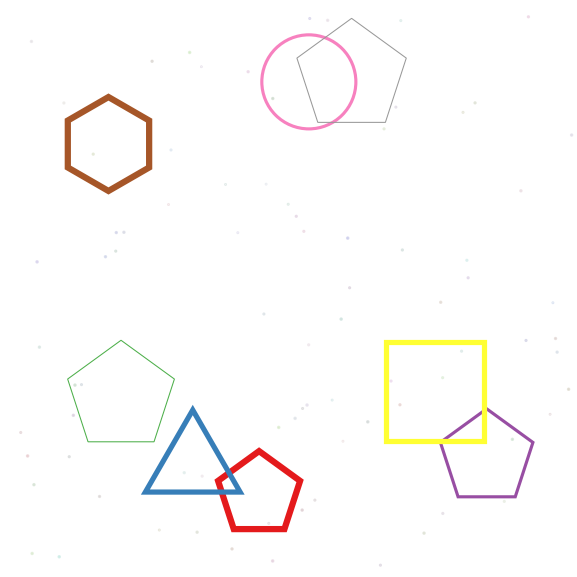[{"shape": "pentagon", "thickness": 3, "radius": 0.37, "center": [0.449, 0.143]}, {"shape": "triangle", "thickness": 2.5, "radius": 0.47, "center": [0.334, 0.194]}, {"shape": "pentagon", "thickness": 0.5, "radius": 0.49, "center": [0.21, 0.313]}, {"shape": "pentagon", "thickness": 1.5, "radius": 0.42, "center": [0.843, 0.207]}, {"shape": "square", "thickness": 2.5, "radius": 0.43, "center": [0.753, 0.321]}, {"shape": "hexagon", "thickness": 3, "radius": 0.41, "center": [0.188, 0.75]}, {"shape": "circle", "thickness": 1.5, "radius": 0.41, "center": [0.535, 0.857]}, {"shape": "pentagon", "thickness": 0.5, "radius": 0.5, "center": [0.609, 0.868]}]